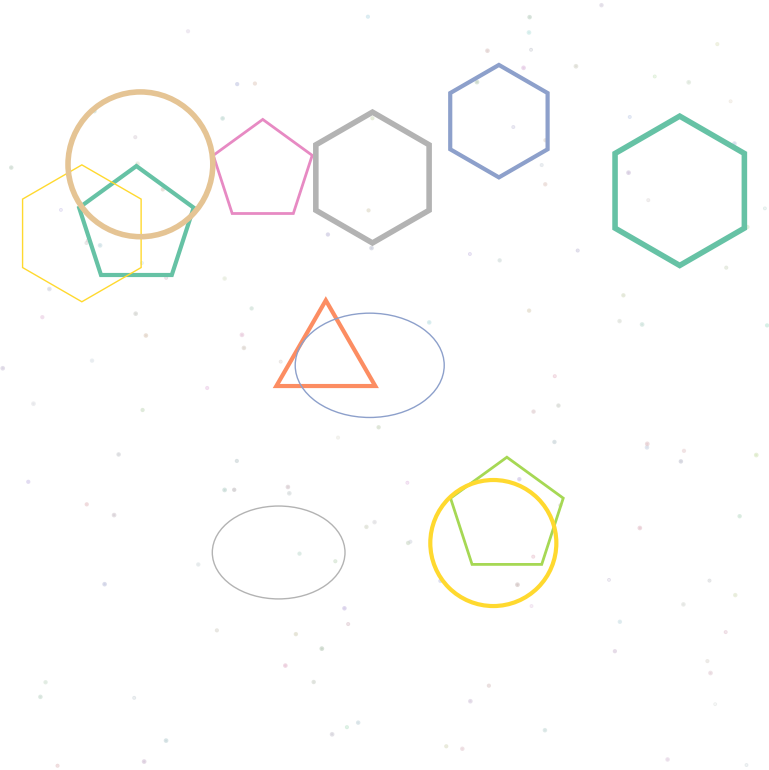[{"shape": "hexagon", "thickness": 2, "radius": 0.48, "center": [0.883, 0.752]}, {"shape": "pentagon", "thickness": 1.5, "radius": 0.39, "center": [0.177, 0.706]}, {"shape": "triangle", "thickness": 1.5, "radius": 0.37, "center": [0.423, 0.536]}, {"shape": "oval", "thickness": 0.5, "radius": 0.48, "center": [0.48, 0.526]}, {"shape": "hexagon", "thickness": 1.5, "radius": 0.37, "center": [0.648, 0.843]}, {"shape": "pentagon", "thickness": 1, "radius": 0.34, "center": [0.341, 0.777]}, {"shape": "pentagon", "thickness": 1, "radius": 0.38, "center": [0.658, 0.329]}, {"shape": "circle", "thickness": 1.5, "radius": 0.41, "center": [0.641, 0.295]}, {"shape": "hexagon", "thickness": 0.5, "radius": 0.44, "center": [0.106, 0.697]}, {"shape": "circle", "thickness": 2, "radius": 0.47, "center": [0.182, 0.787]}, {"shape": "oval", "thickness": 0.5, "radius": 0.43, "center": [0.362, 0.282]}, {"shape": "hexagon", "thickness": 2, "radius": 0.42, "center": [0.484, 0.769]}]